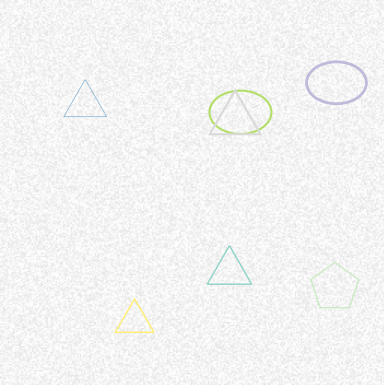[{"shape": "triangle", "thickness": 1, "radius": 0.33, "center": [0.596, 0.295]}, {"shape": "oval", "thickness": 2, "radius": 0.39, "center": [0.874, 0.785]}, {"shape": "triangle", "thickness": 0.5, "radius": 0.32, "center": [0.221, 0.729]}, {"shape": "oval", "thickness": 1.5, "radius": 0.4, "center": [0.625, 0.708]}, {"shape": "triangle", "thickness": 1.5, "radius": 0.38, "center": [0.611, 0.689]}, {"shape": "pentagon", "thickness": 1, "radius": 0.33, "center": [0.87, 0.254]}, {"shape": "triangle", "thickness": 1, "radius": 0.29, "center": [0.35, 0.166]}]